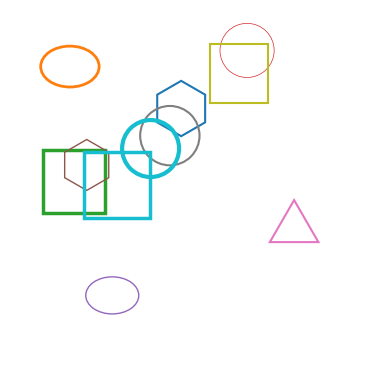[{"shape": "hexagon", "thickness": 1.5, "radius": 0.36, "center": [0.471, 0.718]}, {"shape": "oval", "thickness": 2, "radius": 0.38, "center": [0.182, 0.827]}, {"shape": "square", "thickness": 2.5, "radius": 0.4, "center": [0.193, 0.528]}, {"shape": "circle", "thickness": 0.5, "radius": 0.35, "center": [0.642, 0.869]}, {"shape": "oval", "thickness": 1, "radius": 0.34, "center": [0.292, 0.233]}, {"shape": "hexagon", "thickness": 1, "radius": 0.33, "center": [0.225, 0.572]}, {"shape": "triangle", "thickness": 1.5, "radius": 0.36, "center": [0.764, 0.408]}, {"shape": "circle", "thickness": 1.5, "radius": 0.39, "center": [0.441, 0.648]}, {"shape": "square", "thickness": 1.5, "radius": 0.38, "center": [0.621, 0.809]}, {"shape": "circle", "thickness": 3, "radius": 0.37, "center": [0.391, 0.614]}, {"shape": "square", "thickness": 2.5, "radius": 0.43, "center": [0.303, 0.52]}]